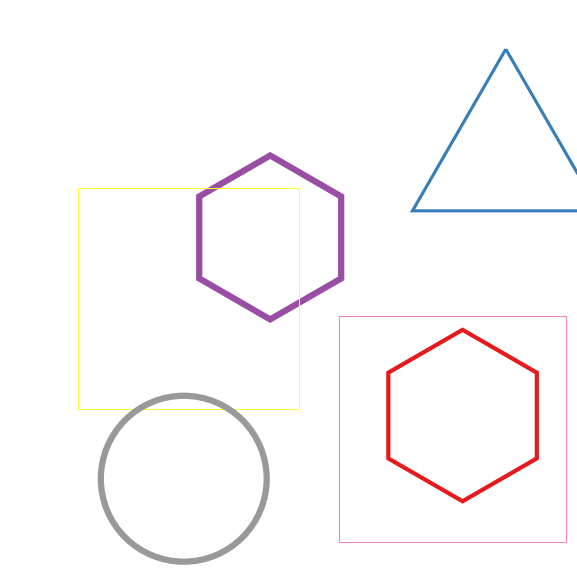[{"shape": "hexagon", "thickness": 2, "radius": 0.74, "center": [0.801, 0.28]}, {"shape": "triangle", "thickness": 1.5, "radius": 0.93, "center": [0.876, 0.727]}, {"shape": "hexagon", "thickness": 3, "radius": 0.71, "center": [0.468, 0.588]}, {"shape": "square", "thickness": 0.5, "radius": 0.96, "center": [0.326, 0.482]}, {"shape": "square", "thickness": 0.5, "radius": 0.98, "center": [0.784, 0.256]}, {"shape": "circle", "thickness": 3, "radius": 0.72, "center": [0.318, 0.17]}]